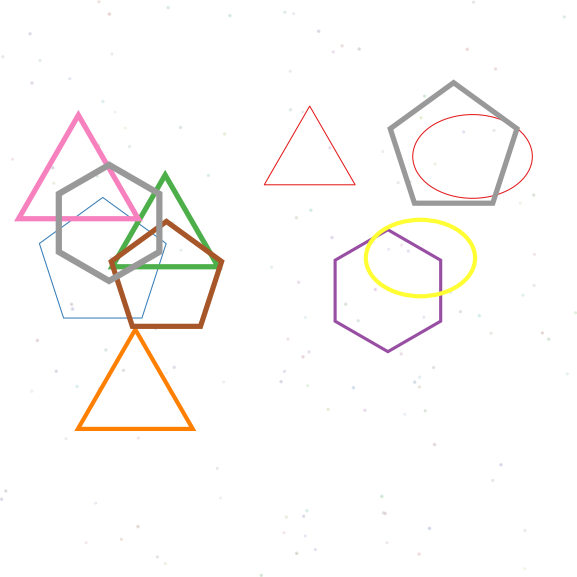[{"shape": "oval", "thickness": 0.5, "radius": 0.52, "center": [0.818, 0.728]}, {"shape": "triangle", "thickness": 0.5, "radius": 0.45, "center": [0.536, 0.725]}, {"shape": "pentagon", "thickness": 0.5, "radius": 0.58, "center": [0.178, 0.542]}, {"shape": "triangle", "thickness": 2.5, "radius": 0.53, "center": [0.286, 0.59]}, {"shape": "hexagon", "thickness": 1.5, "radius": 0.53, "center": [0.672, 0.496]}, {"shape": "triangle", "thickness": 2, "radius": 0.57, "center": [0.234, 0.314]}, {"shape": "oval", "thickness": 2, "radius": 0.47, "center": [0.728, 0.552]}, {"shape": "pentagon", "thickness": 2.5, "radius": 0.5, "center": [0.288, 0.515]}, {"shape": "triangle", "thickness": 2.5, "radius": 0.6, "center": [0.136, 0.68]}, {"shape": "pentagon", "thickness": 2.5, "radius": 0.58, "center": [0.785, 0.741]}, {"shape": "hexagon", "thickness": 3, "radius": 0.5, "center": [0.189, 0.613]}]